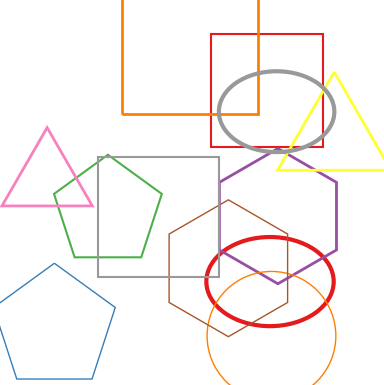[{"shape": "square", "thickness": 1.5, "radius": 0.73, "center": [0.693, 0.765]}, {"shape": "oval", "thickness": 3, "radius": 0.83, "center": [0.701, 0.269]}, {"shape": "pentagon", "thickness": 1, "radius": 0.83, "center": [0.141, 0.15]}, {"shape": "pentagon", "thickness": 1.5, "radius": 0.74, "center": [0.28, 0.451]}, {"shape": "hexagon", "thickness": 2, "radius": 0.88, "center": [0.722, 0.439]}, {"shape": "square", "thickness": 2, "radius": 0.89, "center": [0.494, 0.88]}, {"shape": "circle", "thickness": 1, "radius": 0.84, "center": [0.705, 0.128]}, {"shape": "triangle", "thickness": 2, "radius": 0.85, "center": [0.868, 0.643]}, {"shape": "hexagon", "thickness": 1, "radius": 0.89, "center": [0.593, 0.303]}, {"shape": "triangle", "thickness": 2, "radius": 0.68, "center": [0.122, 0.533]}, {"shape": "square", "thickness": 1.5, "radius": 0.78, "center": [0.412, 0.436]}, {"shape": "oval", "thickness": 3, "radius": 0.75, "center": [0.718, 0.71]}]